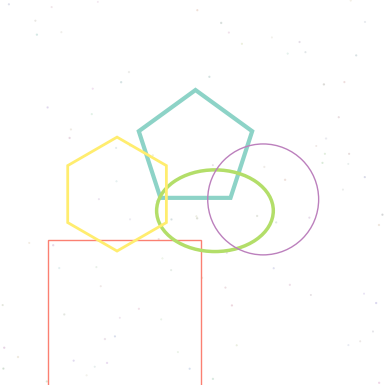[{"shape": "pentagon", "thickness": 3, "radius": 0.77, "center": [0.508, 0.611]}, {"shape": "square", "thickness": 1, "radius": 0.99, "center": [0.323, 0.18]}, {"shape": "oval", "thickness": 2.5, "radius": 0.76, "center": [0.558, 0.453]}, {"shape": "circle", "thickness": 1, "radius": 0.72, "center": [0.684, 0.482]}, {"shape": "hexagon", "thickness": 2, "radius": 0.74, "center": [0.304, 0.496]}]